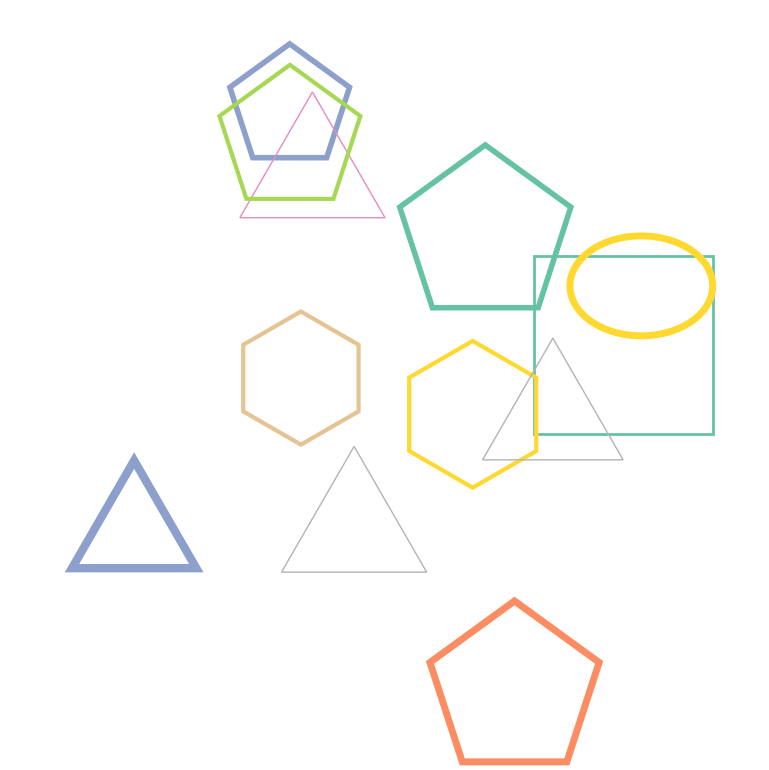[{"shape": "pentagon", "thickness": 2, "radius": 0.58, "center": [0.63, 0.695]}, {"shape": "square", "thickness": 1, "radius": 0.58, "center": [0.81, 0.552]}, {"shape": "pentagon", "thickness": 2.5, "radius": 0.58, "center": [0.668, 0.104]}, {"shape": "pentagon", "thickness": 2, "radius": 0.41, "center": [0.376, 0.861]}, {"shape": "triangle", "thickness": 3, "radius": 0.47, "center": [0.174, 0.309]}, {"shape": "triangle", "thickness": 0.5, "radius": 0.54, "center": [0.406, 0.772]}, {"shape": "pentagon", "thickness": 1.5, "radius": 0.48, "center": [0.377, 0.82]}, {"shape": "hexagon", "thickness": 1.5, "radius": 0.48, "center": [0.614, 0.462]}, {"shape": "oval", "thickness": 2.5, "radius": 0.46, "center": [0.833, 0.629]}, {"shape": "hexagon", "thickness": 1.5, "radius": 0.43, "center": [0.391, 0.509]}, {"shape": "triangle", "thickness": 0.5, "radius": 0.53, "center": [0.718, 0.455]}, {"shape": "triangle", "thickness": 0.5, "radius": 0.54, "center": [0.46, 0.311]}]